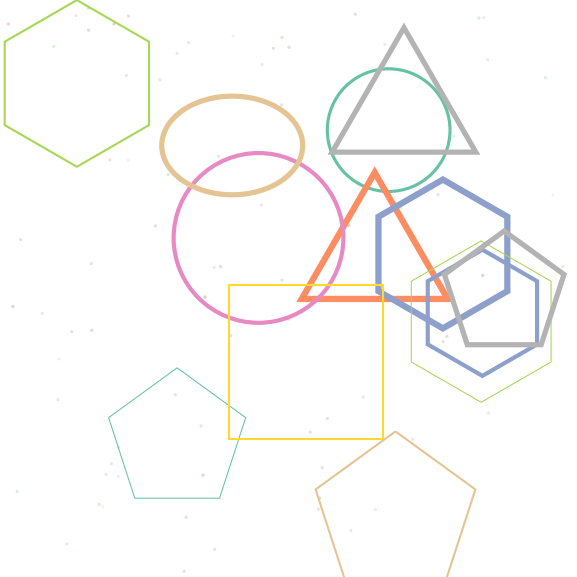[{"shape": "circle", "thickness": 1.5, "radius": 0.53, "center": [0.673, 0.774]}, {"shape": "pentagon", "thickness": 0.5, "radius": 0.62, "center": [0.307, 0.237]}, {"shape": "triangle", "thickness": 3, "radius": 0.73, "center": [0.649, 0.554]}, {"shape": "hexagon", "thickness": 2, "radius": 0.55, "center": [0.835, 0.458]}, {"shape": "hexagon", "thickness": 3, "radius": 0.64, "center": [0.767, 0.559]}, {"shape": "circle", "thickness": 2, "radius": 0.73, "center": [0.448, 0.587]}, {"shape": "hexagon", "thickness": 1, "radius": 0.72, "center": [0.133, 0.855]}, {"shape": "hexagon", "thickness": 0.5, "radius": 0.7, "center": [0.833, 0.442]}, {"shape": "square", "thickness": 1, "radius": 0.66, "center": [0.53, 0.372]}, {"shape": "oval", "thickness": 2.5, "radius": 0.61, "center": [0.402, 0.747]}, {"shape": "pentagon", "thickness": 1, "radius": 0.73, "center": [0.685, 0.107]}, {"shape": "pentagon", "thickness": 2.5, "radius": 0.54, "center": [0.873, 0.49]}, {"shape": "triangle", "thickness": 2.5, "radius": 0.72, "center": [0.7, 0.808]}]